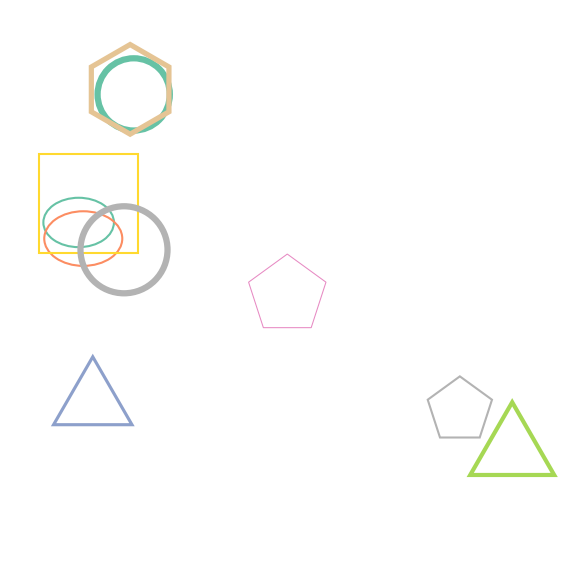[{"shape": "circle", "thickness": 3, "radius": 0.31, "center": [0.232, 0.836]}, {"shape": "oval", "thickness": 1, "radius": 0.31, "center": [0.136, 0.614]}, {"shape": "oval", "thickness": 1, "radius": 0.34, "center": [0.144, 0.586]}, {"shape": "triangle", "thickness": 1.5, "radius": 0.39, "center": [0.161, 0.303]}, {"shape": "pentagon", "thickness": 0.5, "radius": 0.35, "center": [0.497, 0.489]}, {"shape": "triangle", "thickness": 2, "radius": 0.42, "center": [0.887, 0.219]}, {"shape": "square", "thickness": 1, "radius": 0.43, "center": [0.154, 0.646]}, {"shape": "hexagon", "thickness": 2.5, "radius": 0.39, "center": [0.225, 0.844]}, {"shape": "circle", "thickness": 3, "radius": 0.38, "center": [0.215, 0.567]}, {"shape": "pentagon", "thickness": 1, "radius": 0.29, "center": [0.796, 0.289]}]